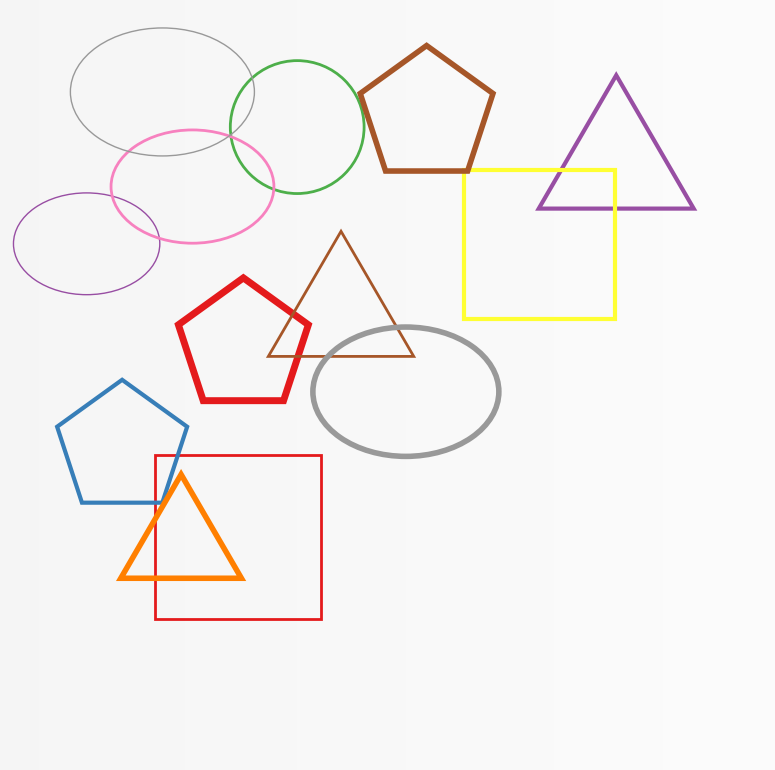[{"shape": "pentagon", "thickness": 2.5, "radius": 0.44, "center": [0.314, 0.551]}, {"shape": "square", "thickness": 1, "radius": 0.53, "center": [0.307, 0.302]}, {"shape": "pentagon", "thickness": 1.5, "radius": 0.44, "center": [0.158, 0.419]}, {"shape": "circle", "thickness": 1, "radius": 0.43, "center": [0.383, 0.835]}, {"shape": "triangle", "thickness": 1.5, "radius": 0.58, "center": [0.795, 0.787]}, {"shape": "oval", "thickness": 0.5, "radius": 0.47, "center": [0.112, 0.683]}, {"shape": "triangle", "thickness": 2, "radius": 0.45, "center": [0.234, 0.294]}, {"shape": "square", "thickness": 1.5, "radius": 0.49, "center": [0.696, 0.682]}, {"shape": "triangle", "thickness": 1, "radius": 0.54, "center": [0.44, 0.591]}, {"shape": "pentagon", "thickness": 2, "radius": 0.45, "center": [0.55, 0.851]}, {"shape": "oval", "thickness": 1, "radius": 0.53, "center": [0.248, 0.758]}, {"shape": "oval", "thickness": 2, "radius": 0.6, "center": [0.524, 0.491]}, {"shape": "oval", "thickness": 0.5, "radius": 0.59, "center": [0.21, 0.881]}]